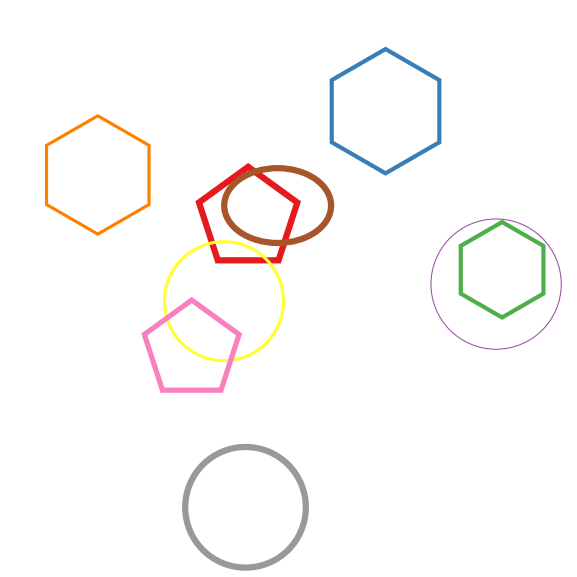[{"shape": "pentagon", "thickness": 3, "radius": 0.45, "center": [0.43, 0.621]}, {"shape": "hexagon", "thickness": 2, "radius": 0.54, "center": [0.668, 0.807]}, {"shape": "hexagon", "thickness": 2, "radius": 0.41, "center": [0.869, 0.532]}, {"shape": "circle", "thickness": 0.5, "radius": 0.56, "center": [0.859, 0.507]}, {"shape": "hexagon", "thickness": 1.5, "radius": 0.51, "center": [0.169, 0.696]}, {"shape": "circle", "thickness": 1.5, "radius": 0.52, "center": [0.388, 0.478]}, {"shape": "oval", "thickness": 3, "radius": 0.46, "center": [0.481, 0.643]}, {"shape": "pentagon", "thickness": 2.5, "radius": 0.43, "center": [0.332, 0.393]}, {"shape": "circle", "thickness": 3, "radius": 0.52, "center": [0.425, 0.121]}]